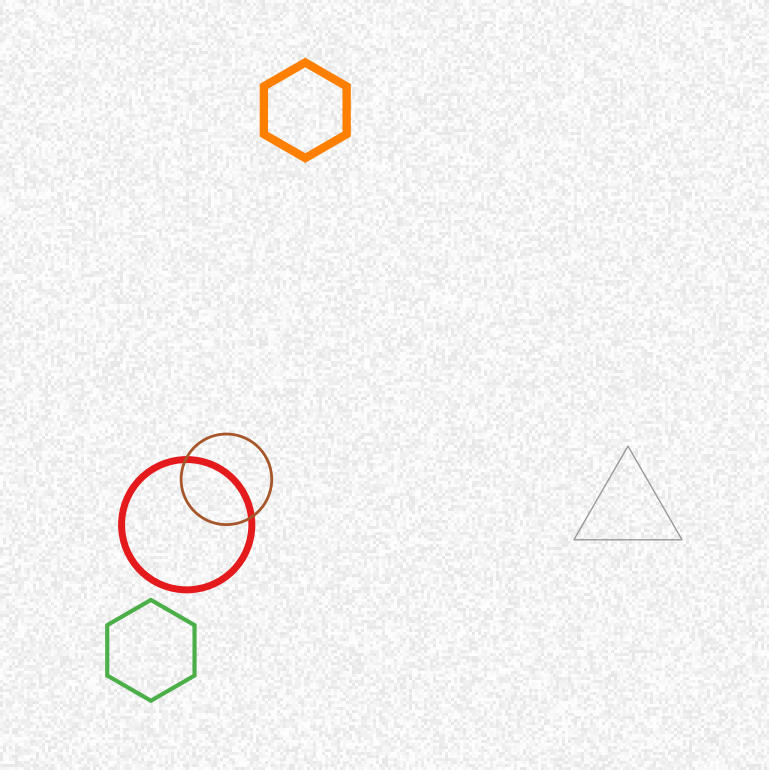[{"shape": "circle", "thickness": 2.5, "radius": 0.42, "center": [0.242, 0.319]}, {"shape": "hexagon", "thickness": 1.5, "radius": 0.33, "center": [0.196, 0.155]}, {"shape": "hexagon", "thickness": 3, "radius": 0.31, "center": [0.396, 0.857]}, {"shape": "circle", "thickness": 1, "radius": 0.29, "center": [0.294, 0.378]}, {"shape": "triangle", "thickness": 0.5, "radius": 0.41, "center": [0.816, 0.34]}]